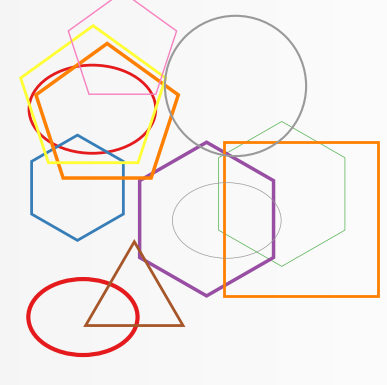[{"shape": "oval", "thickness": 3, "radius": 0.7, "center": [0.214, 0.176]}, {"shape": "oval", "thickness": 2, "radius": 0.82, "center": [0.238, 0.716]}, {"shape": "hexagon", "thickness": 2, "radius": 0.68, "center": [0.2, 0.512]}, {"shape": "hexagon", "thickness": 0.5, "radius": 0.94, "center": [0.727, 0.496]}, {"shape": "hexagon", "thickness": 2.5, "radius": 1.0, "center": [0.533, 0.431]}, {"shape": "square", "thickness": 2, "radius": 1.0, "center": [0.777, 0.431]}, {"shape": "pentagon", "thickness": 2.5, "radius": 0.97, "center": [0.276, 0.694]}, {"shape": "pentagon", "thickness": 2, "radius": 0.98, "center": [0.24, 0.737]}, {"shape": "triangle", "thickness": 2, "radius": 0.73, "center": [0.347, 0.227]}, {"shape": "pentagon", "thickness": 1, "radius": 0.73, "center": [0.316, 0.874]}, {"shape": "oval", "thickness": 0.5, "radius": 0.7, "center": [0.585, 0.427]}, {"shape": "circle", "thickness": 1.5, "radius": 0.91, "center": [0.608, 0.777]}]